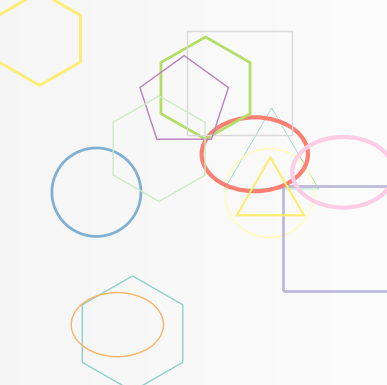[{"shape": "hexagon", "thickness": 1, "radius": 0.75, "center": [0.342, 0.134]}, {"shape": "triangle", "thickness": 0.5, "radius": 0.7, "center": [0.701, 0.579]}, {"shape": "circle", "thickness": 1, "radius": 0.58, "center": [0.695, 0.498]}, {"shape": "square", "thickness": 2, "radius": 0.68, "center": [0.866, 0.38]}, {"shape": "oval", "thickness": 3, "radius": 0.69, "center": [0.658, 0.599]}, {"shape": "circle", "thickness": 2, "radius": 0.57, "center": [0.249, 0.501]}, {"shape": "oval", "thickness": 1, "radius": 0.59, "center": [0.303, 0.157]}, {"shape": "hexagon", "thickness": 2, "radius": 0.66, "center": [0.53, 0.771]}, {"shape": "oval", "thickness": 3, "radius": 0.66, "center": [0.885, 0.553]}, {"shape": "square", "thickness": 1, "radius": 0.68, "center": [0.618, 0.784]}, {"shape": "pentagon", "thickness": 1, "radius": 0.6, "center": [0.475, 0.735]}, {"shape": "hexagon", "thickness": 1, "radius": 0.68, "center": [0.411, 0.614]}, {"shape": "triangle", "thickness": 1.5, "radius": 0.5, "center": [0.698, 0.491]}, {"shape": "hexagon", "thickness": 2, "radius": 0.61, "center": [0.102, 0.9]}]